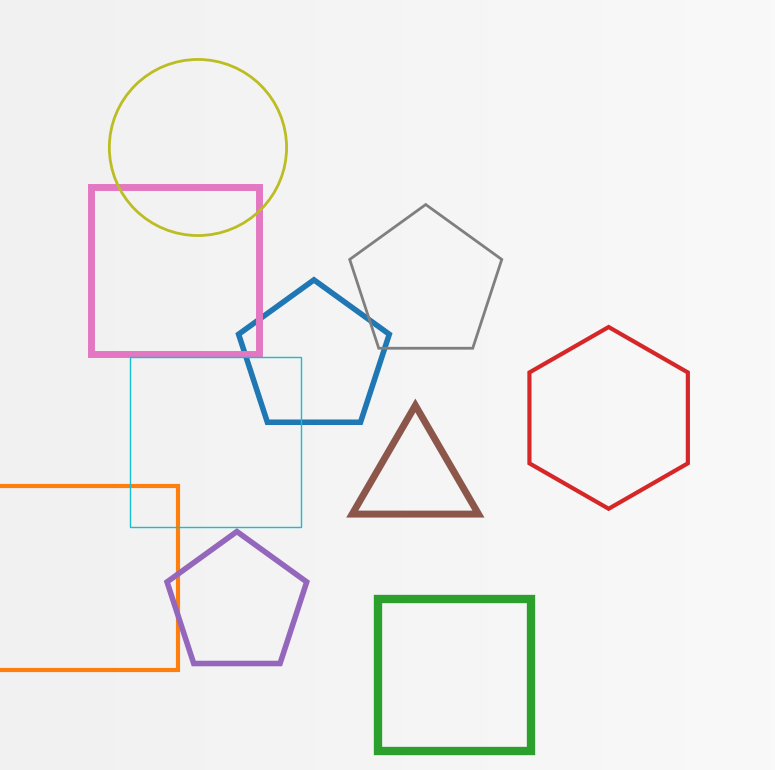[{"shape": "pentagon", "thickness": 2, "radius": 0.51, "center": [0.405, 0.534]}, {"shape": "square", "thickness": 1.5, "radius": 0.6, "center": [0.11, 0.249]}, {"shape": "square", "thickness": 3, "radius": 0.49, "center": [0.587, 0.123]}, {"shape": "hexagon", "thickness": 1.5, "radius": 0.59, "center": [0.785, 0.457]}, {"shape": "pentagon", "thickness": 2, "radius": 0.47, "center": [0.306, 0.215]}, {"shape": "triangle", "thickness": 2.5, "radius": 0.47, "center": [0.536, 0.379]}, {"shape": "square", "thickness": 2.5, "radius": 0.54, "center": [0.226, 0.648]}, {"shape": "pentagon", "thickness": 1, "radius": 0.52, "center": [0.549, 0.631]}, {"shape": "circle", "thickness": 1, "radius": 0.57, "center": [0.255, 0.808]}, {"shape": "square", "thickness": 0.5, "radius": 0.55, "center": [0.278, 0.426]}]